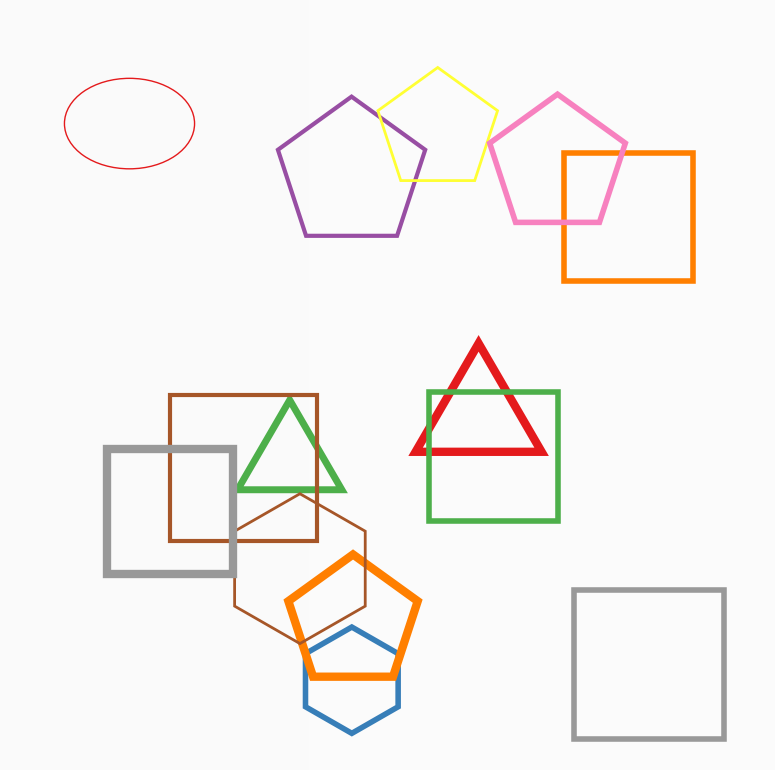[{"shape": "oval", "thickness": 0.5, "radius": 0.42, "center": [0.167, 0.84]}, {"shape": "triangle", "thickness": 3, "radius": 0.47, "center": [0.618, 0.46]}, {"shape": "hexagon", "thickness": 2, "radius": 0.35, "center": [0.454, 0.117]}, {"shape": "square", "thickness": 2, "radius": 0.42, "center": [0.637, 0.407]}, {"shape": "triangle", "thickness": 2.5, "radius": 0.39, "center": [0.374, 0.403]}, {"shape": "pentagon", "thickness": 1.5, "radius": 0.5, "center": [0.454, 0.775]}, {"shape": "pentagon", "thickness": 3, "radius": 0.44, "center": [0.456, 0.192]}, {"shape": "square", "thickness": 2, "radius": 0.42, "center": [0.811, 0.718]}, {"shape": "pentagon", "thickness": 1, "radius": 0.41, "center": [0.565, 0.831]}, {"shape": "square", "thickness": 1.5, "radius": 0.47, "center": [0.314, 0.392]}, {"shape": "hexagon", "thickness": 1, "radius": 0.49, "center": [0.387, 0.261]}, {"shape": "pentagon", "thickness": 2, "radius": 0.46, "center": [0.719, 0.786]}, {"shape": "square", "thickness": 3, "radius": 0.41, "center": [0.22, 0.335]}, {"shape": "square", "thickness": 2, "radius": 0.48, "center": [0.838, 0.137]}]